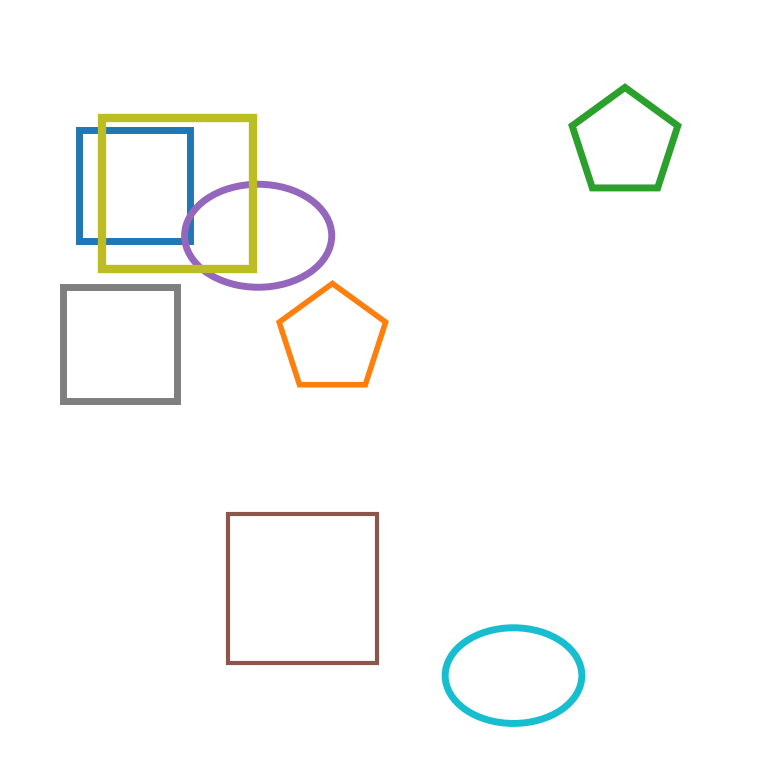[{"shape": "square", "thickness": 2.5, "radius": 0.36, "center": [0.174, 0.759]}, {"shape": "pentagon", "thickness": 2, "radius": 0.36, "center": [0.432, 0.559]}, {"shape": "pentagon", "thickness": 2.5, "radius": 0.36, "center": [0.812, 0.814]}, {"shape": "oval", "thickness": 2.5, "radius": 0.48, "center": [0.335, 0.694]}, {"shape": "square", "thickness": 1.5, "radius": 0.49, "center": [0.393, 0.236]}, {"shape": "square", "thickness": 2.5, "radius": 0.37, "center": [0.156, 0.554]}, {"shape": "square", "thickness": 3, "radius": 0.49, "center": [0.231, 0.749]}, {"shape": "oval", "thickness": 2.5, "radius": 0.44, "center": [0.667, 0.123]}]